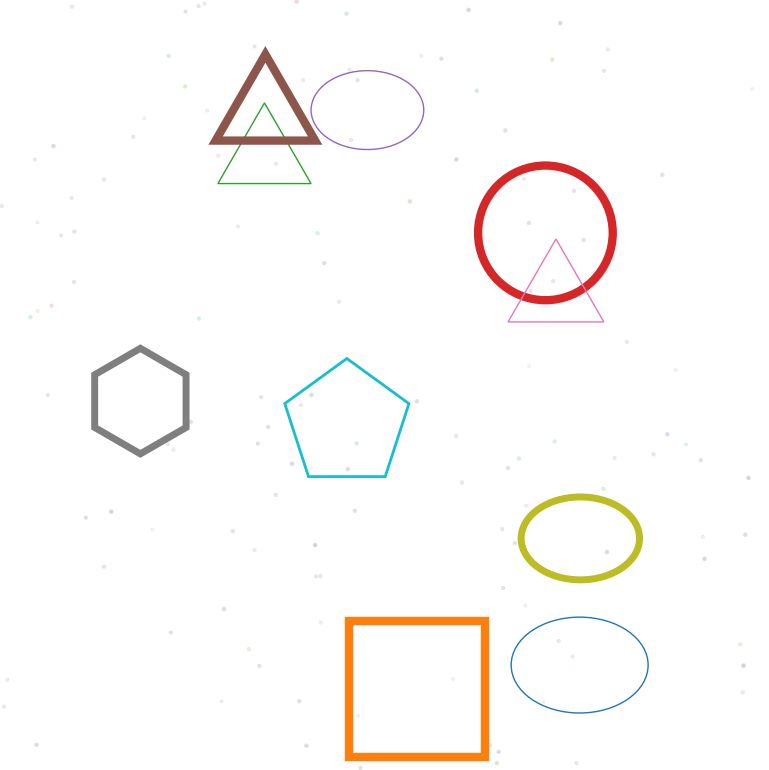[{"shape": "oval", "thickness": 0.5, "radius": 0.44, "center": [0.753, 0.136]}, {"shape": "square", "thickness": 3, "radius": 0.44, "center": [0.542, 0.105]}, {"shape": "triangle", "thickness": 0.5, "radius": 0.35, "center": [0.343, 0.797]}, {"shape": "circle", "thickness": 3, "radius": 0.44, "center": [0.708, 0.698]}, {"shape": "oval", "thickness": 0.5, "radius": 0.37, "center": [0.477, 0.857]}, {"shape": "triangle", "thickness": 3, "radius": 0.37, "center": [0.345, 0.855]}, {"shape": "triangle", "thickness": 0.5, "radius": 0.36, "center": [0.722, 0.618]}, {"shape": "hexagon", "thickness": 2.5, "radius": 0.34, "center": [0.182, 0.479]}, {"shape": "oval", "thickness": 2.5, "radius": 0.38, "center": [0.754, 0.301]}, {"shape": "pentagon", "thickness": 1, "radius": 0.42, "center": [0.45, 0.45]}]